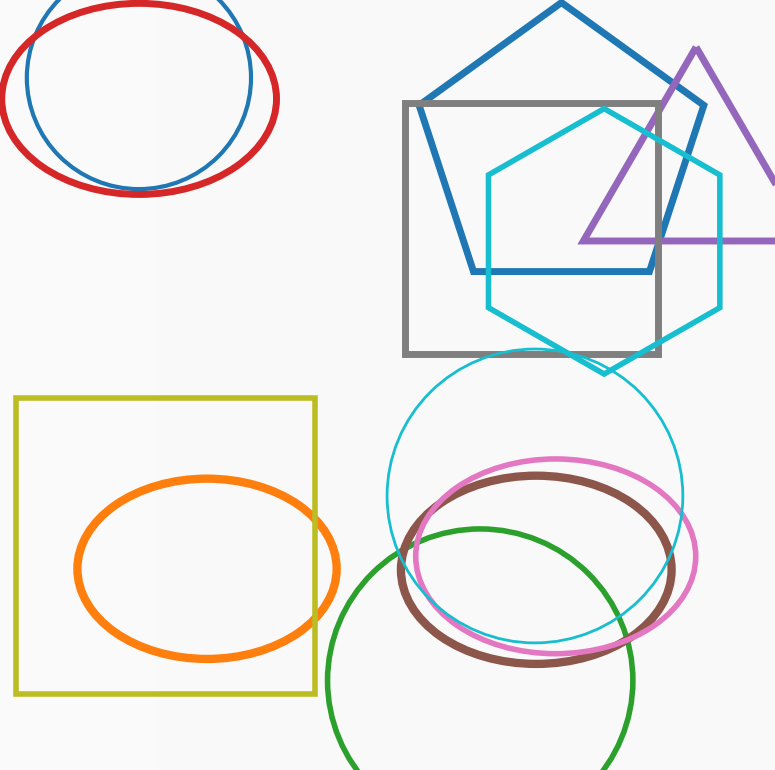[{"shape": "pentagon", "thickness": 2.5, "radius": 0.97, "center": [0.724, 0.804]}, {"shape": "circle", "thickness": 1.5, "radius": 0.72, "center": [0.179, 0.899]}, {"shape": "oval", "thickness": 3, "radius": 0.84, "center": [0.267, 0.261]}, {"shape": "circle", "thickness": 2, "radius": 0.98, "center": [0.62, 0.116]}, {"shape": "oval", "thickness": 2.5, "radius": 0.89, "center": [0.18, 0.872]}, {"shape": "triangle", "thickness": 2.5, "radius": 0.84, "center": [0.898, 0.771]}, {"shape": "oval", "thickness": 3, "radius": 0.87, "center": [0.692, 0.26]}, {"shape": "oval", "thickness": 2, "radius": 0.9, "center": [0.717, 0.277]}, {"shape": "square", "thickness": 2.5, "radius": 0.81, "center": [0.686, 0.703]}, {"shape": "square", "thickness": 2, "radius": 0.96, "center": [0.214, 0.291]}, {"shape": "hexagon", "thickness": 2, "radius": 0.86, "center": [0.78, 0.687]}, {"shape": "circle", "thickness": 1, "radius": 0.95, "center": [0.69, 0.356]}]